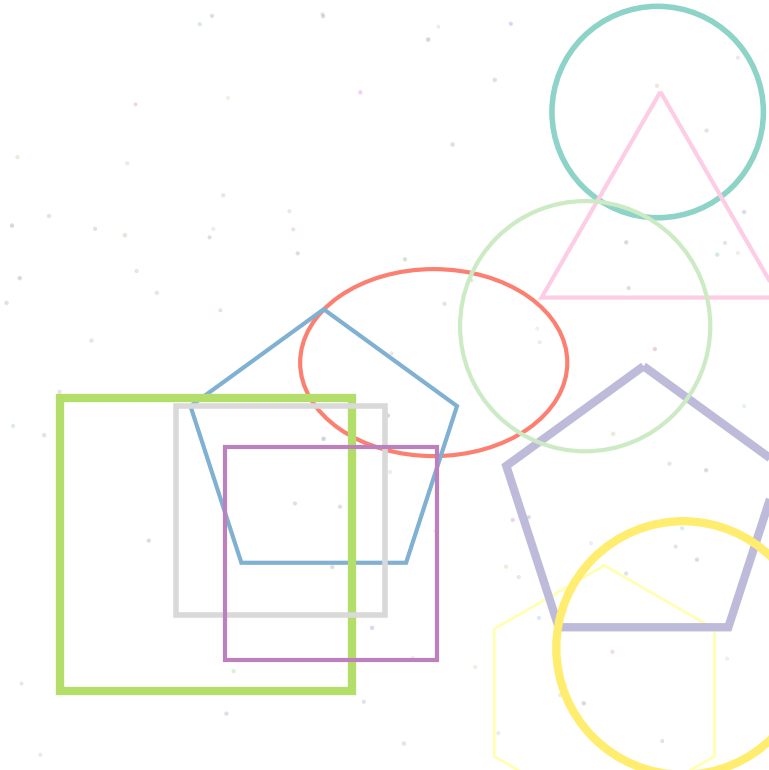[{"shape": "circle", "thickness": 2, "radius": 0.69, "center": [0.854, 0.855]}, {"shape": "hexagon", "thickness": 1, "radius": 0.83, "center": [0.785, 0.1]}, {"shape": "pentagon", "thickness": 3, "radius": 0.94, "center": [0.836, 0.337]}, {"shape": "oval", "thickness": 1.5, "radius": 0.87, "center": [0.563, 0.529]}, {"shape": "pentagon", "thickness": 1.5, "radius": 0.91, "center": [0.42, 0.416]}, {"shape": "square", "thickness": 3, "radius": 0.95, "center": [0.267, 0.293]}, {"shape": "triangle", "thickness": 1.5, "radius": 0.89, "center": [0.858, 0.703]}, {"shape": "square", "thickness": 2, "radius": 0.68, "center": [0.364, 0.337]}, {"shape": "square", "thickness": 1.5, "radius": 0.69, "center": [0.43, 0.281]}, {"shape": "circle", "thickness": 1.5, "radius": 0.81, "center": [0.76, 0.576]}, {"shape": "circle", "thickness": 3, "radius": 0.82, "center": [0.887, 0.158]}]